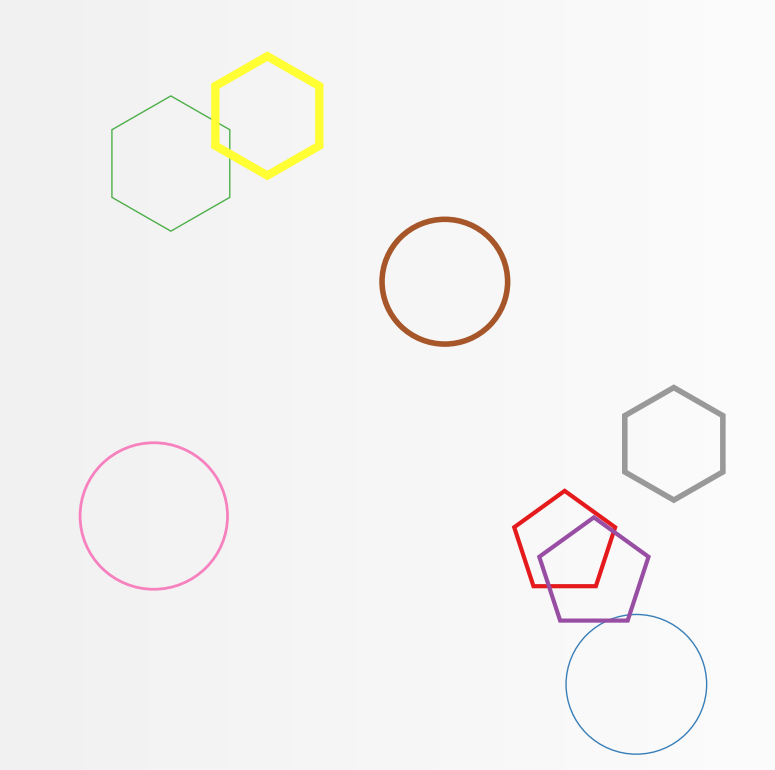[{"shape": "pentagon", "thickness": 1.5, "radius": 0.34, "center": [0.729, 0.294]}, {"shape": "circle", "thickness": 0.5, "radius": 0.45, "center": [0.821, 0.111]}, {"shape": "hexagon", "thickness": 0.5, "radius": 0.44, "center": [0.22, 0.788]}, {"shape": "pentagon", "thickness": 1.5, "radius": 0.37, "center": [0.766, 0.254]}, {"shape": "hexagon", "thickness": 3, "radius": 0.39, "center": [0.345, 0.85]}, {"shape": "circle", "thickness": 2, "radius": 0.41, "center": [0.574, 0.634]}, {"shape": "circle", "thickness": 1, "radius": 0.48, "center": [0.198, 0.33]}, {"shape": "hexagon", "thickness": 2, "radius": 0.37, "center": [0.869, 0.424]}]